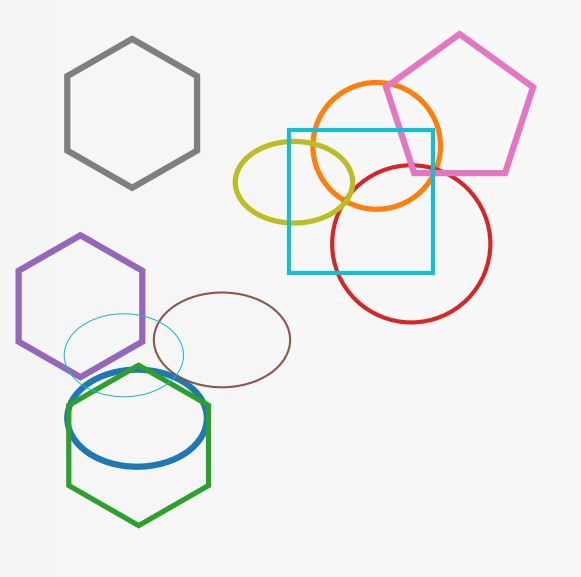[{"shape": "oval", "thickness": 3, "radius": 0.6, "center": [0.236, 0.275]}, {"shape": "circle", "thickness": 2.5, "radius": 0.55, "center": [0.648, 0.747]}, {"shape": "hexagon", "thickness": 2.5, "radius": 0.69, "center": [0.239, 0.228]}, {"shape": "circle", "thickness": 2, "radius": 0.68, "center": [0.707, 0.577]}, {"shape": "hexagon", "thickness": 3, "radius": 0.61, "center": [0.138, 0.469]}, {"shape": "oval", "thickness": 1, "radius": 0.59, "center": [0.382, 0.411]}, {"shape": "pentagon", "thickness": 3, "radius": 0.67, "center": [0.791, 0.807]}, {"shape": "hexagon", "thickness": 3, "radius": 0.64, "center": [0.227, 0.803]}, {"shape": "oval", "thickness": 2.5, "radius": 0.5, "center": [0.506, 0.684]}, {"shape": "oval", "thickness": 0.5, "radius": 0.51, "center": [0.213, 0.384]}, {"shape": "square", "thickness": 2, "radius": 0.62, "center": [0.622, 0.65]}]